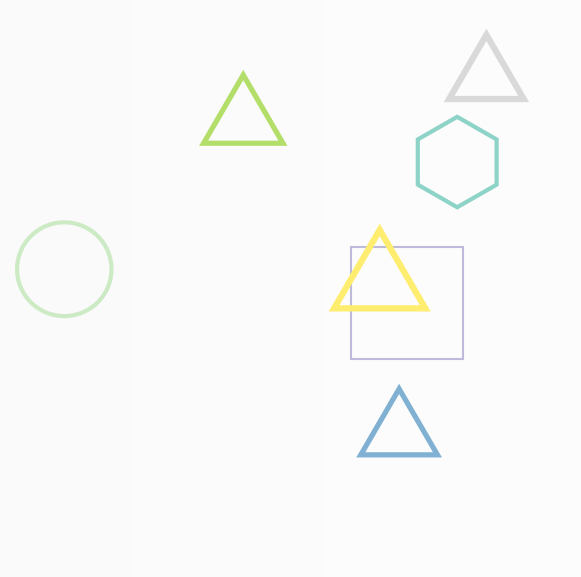[{"shape": "hexagon", "thickness": 2, "radius": 0.39, "center": [0.787, 0.719]}, {"shape": "square", "thickness": 1, "radius": 0.48, "center": [0.7, 0.475]}, {"shape": "triangle", "thickness": 2.5, "radius": 0.38, "center": [0.687, 0.25]}, {"shape": "triangle", "thickness": 2.5, "radius": 0.39, "center": [0.419, 0.791]}, {"shape": "triangle", "thickness": 3, "radius": 0.37, "center": [0.837, 0.865]}, {"shape": "circle", "thickness": 2, "radius": 0.41, "center": [0.111, 0.533]}, {"shape": "triangle", "thickness": 3, "radius": 0.45, "center": [0.653, 0.51]}]